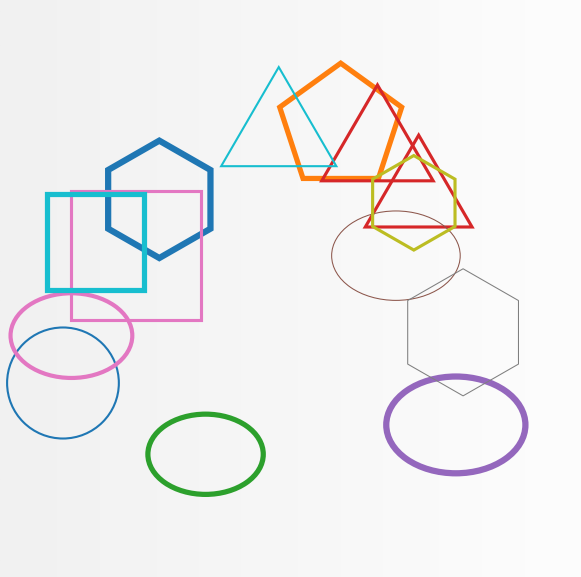[{"shape": "circle", "thickness": 1, "radius": 0.48, "center": [0.108, 0.336]}, {"shape": "hexagon", "thickness": 3, "radius": 0.51, "center": [0.274, 0.654]}, {"shape": "pentagon", "thickness": 2.5, "radius": 0.55, "center": [0.586, 0.779]}, {"shape": "oval", "thickness": 2.5, "radius": 0.5, "center": [0.354, 0.213]}, {"shape": "triangle", "thickness": 1.5, "radius": 0.55, "center": [0.649, 0.741]}, {"shape": "triangle", "thickness": 1.5, "radius": 0.53, "center": [0.72, 0.659]}, {"shape": "oval", "thickness": 3, "radius": 0.6, "center": [0.784, 0.263]}, {"shape": "oval", "thickness": 0.5, "radius": 0.55, "center": [0.681, 0.556]}, {"shape": "square", "thickness": 1.5, "radius": 0.56, "center": [0.234, 0.557]}, {"shape": "oval", "thickness": 2, "radius": 0.52, "center": [0.123, 0.418]}, {"shape": "hexagon", "thickness": 0.5, "radius": 0.55, "center": [0.797, 0.424]}, {"shape": "hexagon", "thickness": 1.5, "radius": 0.41, "center": [0.712, 0.648]}, {"shape": "triangle", "thickness": 1, "radius": 0.57, "center": [0.48, 0.769]}, {"shape": "square", "thickness": 2.5, "radius": 0.42, "center": [0.164, 0.58]}]